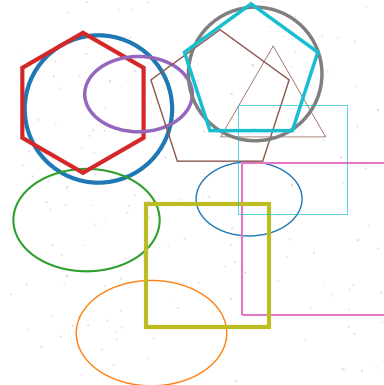[{"shape": "circle", "thickness": 3, "radius": 0.96, "center": [0.256, 0.717]}, {"shape": "oval", "thickness": 1, "radius": 0.69, "center": [0.647, 0.483]}, {"shape": "oval", "thickness": 1, "radius": 0.98, "center": [0.394, 0.135]}, {"shape": "oval", "thickness": 1.5, "radius": 0.95, "center": [0.225, 0.428]}, {"shape": "hexagon", "thickness": 3, "radius": 0.91, "center": [0.216, 0.733]}, {"shape": "oval", "thickness": 2.5, "radius": 0.7, "center": [0.36, 0.756]}, {"shape": "triangle", "thickness": 0.5, "radius": 0.79, "center": [0.709, 0.723]}, {"shape": "pentagon", "thickness": 1, "radius": 0.94, "center": [0.572, 0.734]}, {"shape": "square", "thickness": 1.5, "radius": 0.98, "center": [0.826, 0.379]}, {"shape": "circle", "thickness": 2.5, "radius": 0.87, "center": [0.663, 0.808]}, {"shape": "square", "thickness": 3, "radius": 0.8, "center": [0.54, 0.311]}, {"shape": "pentagon", "thickness": 2.5, "radius": 0.91, "center": [0.652, 0.808]}, {"shape": "square", "thickness": 0.5, "radius": 0.71, "center": [0.76, 0.585]}]